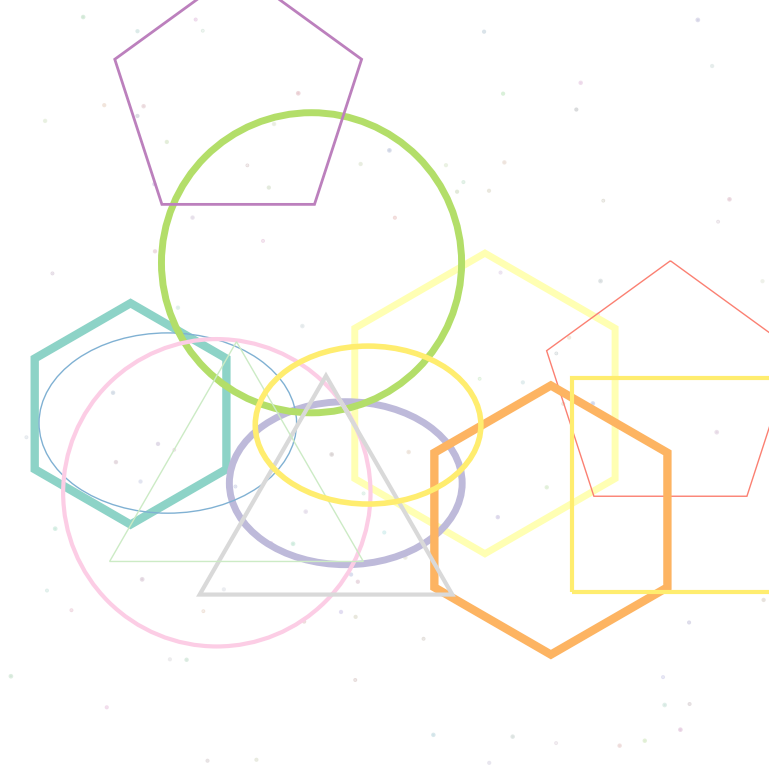[{"shape": "hexagon", "thickness": 3, "radius": 0.72, "center": [0.17, 0.463]}, {"shape": "hexagon", "thickness": 2.5, "radius": 0.98, "center": [0.63, 0.476]}, {"shape": "oval", "thickness": 2.5, "radius": 0.76, "center": [0.449, 0.372]}, {"shape": "pentagon", "thickness": 0.5, "radius": 0.85, "center": [0.871, 0.492]}, {"shape": "oval", "thickness": 0.5, "radius": 0.84, "center": [0.218, 0.451]}, {"shape": "hexagon", "thickness": 3, "radius": 0.87, "center": [0.715, 0.325]}, {"shape": "circle", "thickness": 2.5, "radius": 0.97, "center": [0.405, 0.659]}, {"shape": "circle", "thickness": 1.5, "radius": 1.0, "center": [0.282, 0.36]}, {"shape": "triangle", "thickness": 1.5, "radius": 0.95, "center": [0.423, 0.323]}, {"shape": "pentagon", "thickness": 1, "radius": 0.84, "center": [0.309, 0.871]}, {"shape": "triangle", "thickness": 0.5, "radius": 0.95, "center": [0.307, 0.366]}, {"shape": "oval", "thickness": 2, "radius": 0.73, "center": [0.478, 0.448]}, {"shape": "square", "thickness": 1.5, "radius": 0.69, "center": [0.882, 0.37]}]